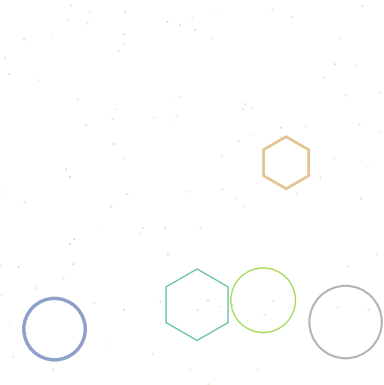[{"shape": "hexagon", "thickness": 1, "radius": 0.46, "center": [0.512, 0.208]}, {"shape": "circle", "thickness": 2.5, "radius": 0.4, "center": [0.142, 0.145]}, {"shape": "circle", "thickness": 1, "radius": 0.42, "center": [0.684, 0.22]}, {"shape": "hexagon", "thickness": 2, "radius": 0.34, "center": [0.743, 0.577]}, {"shape": "circle", "thickness": 1.5, "radius": 0.47, "center": [0.898, 0.164]}]